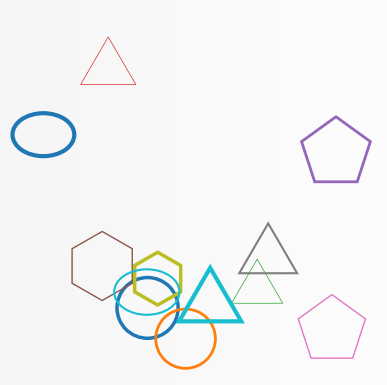[{"shape": "oval", "thickness": 3, "radius": 0.4, "center": [0.112, 0.65]}, {"shape": "circle", "thickness": 2.5, "radius": 0.39, "center": [0.381, 0.2]}, {"shape": "circle", "thickness": 2, "radius": 0.39, "center": [0.479, 0.12]}, {"shape": "triangle", "thickness": 0.5, "radius": 0.38, "center": [0.664, 0.25]}, {"shape": "triangle", "thickness": 0.5, "radius": 0.41, "center": [0.279, 0.822]}, {"shape": "pentagon", "thickness": 2, "radius": 0.47, "center": [0.867, 0.603]}, {"shape": "hexagon", "thickness": 1, "radius": 0.45, "center": [0.264, 0.309]}, {"shape": "pentagon", "thickness": 1, "radius": 0.46, "center": [0.856, 0.144]}, {"shape": "triangle", "thickness": 1.5, "radius": 0.43, "center": [0.692, 0.333]}, {"shape": "hexagon", "thickness": 2.5, "radius": 0.34, "center": [0.407, 0.276]}, {"shape": "triangle", "thickness": 3, "radius": 0.46, "center": [0.542, 0.212]}, {"shape": "oval", "thickness": 1.5, "radius": 0.42, "center": [0.379, 0.241]}]